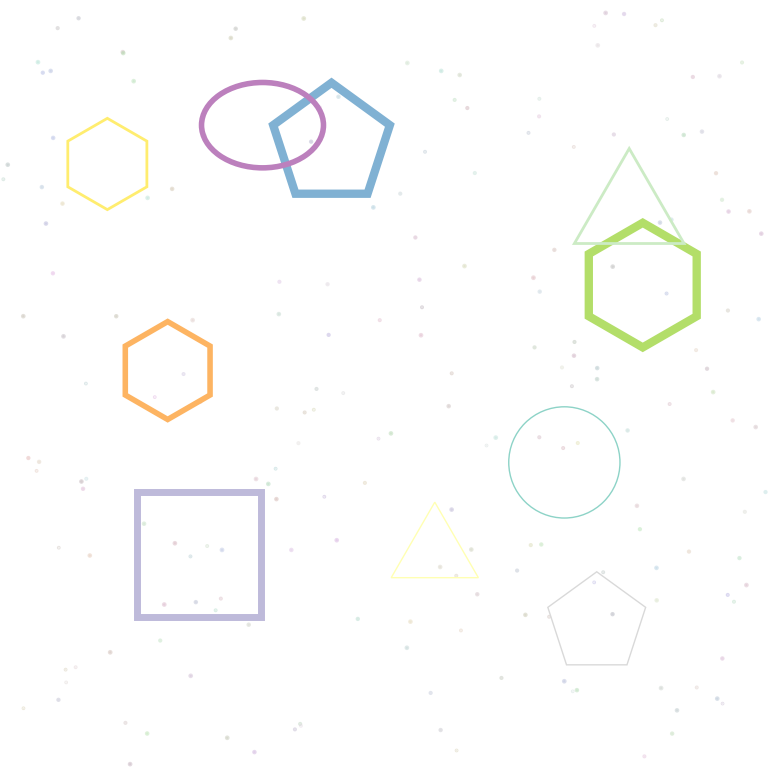[{"shape": "circle", "thickness": 0.5, "radius": 0.36, "center": [0.733, 0.399]}, {"shape": "triangle", "thickness": 0.5, "radius": 0.33, "center": [0.565, 0.282]}, {"shape": "square", "thickness": 2.5, "radius": 0.4, "center": [0.258, 0.28]}, {"shape": "pentagon", "thickness": 3, "radius": 0.4, "center": [0.431, 0.813]}, {"shape": "hexagon", "thickness": 2, "radius": 0.32, "center": [0.218, 0.519]}, {"shape": "hexagon", "thickness": 3, "radius": 0.4, "center": [0.835, 0.63]}, {"shape": "pentagon", "thickness": 0.5, "radius": 0.33, "center": [0.775, 0.191]}, {"shape": "oval", "thickness": 2, "radius": 0.4, "center": [0.341, 0.837]}, {"shape": "triangle", "thickness": 1, "radius": 0.41, "center": [0.817, 0.725]}, {"shape": "hexagon", "thickness": 1, "radius": 0.3, "center": [0.139, 0.787]}]